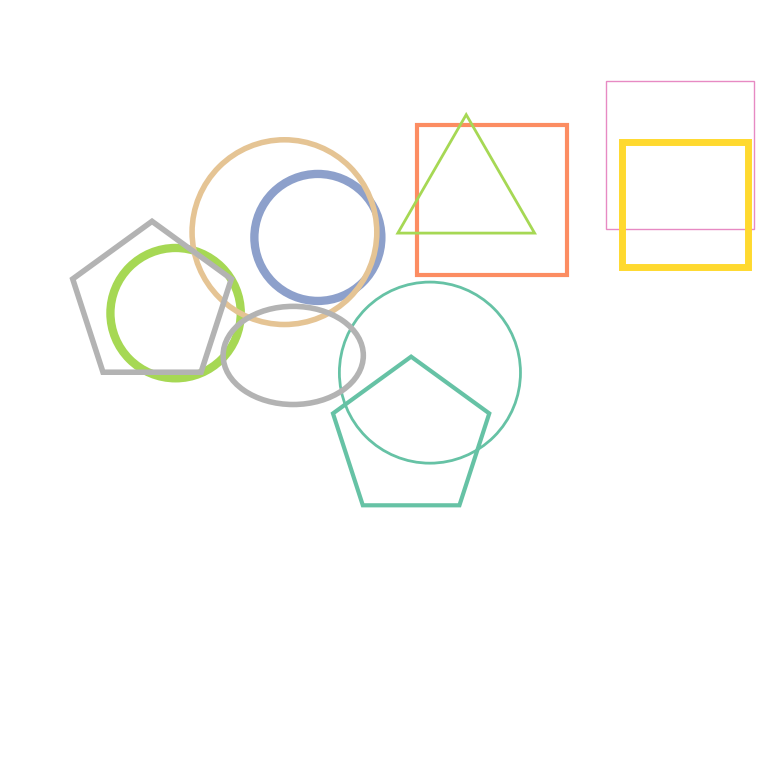[{"shape": "pentagon", "thickness": 1.5, "radius": 0.53, "center": [0.534, 0.43]}, {"shape": "circle", "thickness": 1, "radius": 0.59, "center": [0.558, 0.516]}, {"shape": "square", "thickness": 1.5, "radius": 0.49, "center": [0.639, 0.74]}, {"shape": "circle", "thickness": 3, "radius": 0.41, "center": [0.413, 0.692]}, {"shape": "square", "thickness": 0.5, "radius": 0.48, "center": [0.883, 0.799]}, {"shape": "circle", "thickness": 3, "radius": 0.42, "center": [0.228, 0.593]}, {"shape": "triangle", "thickness": 1, "radius": 0.51, "center": [0.605, 0.749]}, {"shape": "square", "thickness": 2.5, "radius": 0.41, "center": [0.89, 0.734]}, {"shape": "circle", "thickness": 2, "radius": 0.6, "center": [0.369, 0.699]}, {"shape": "pentagon", "thickness": 2, "radius": 0.54, "center": [0.197, 0.604]}, {"shape": "oval", "thickness": 2, "radius": 0.46, "center": [0.381, 0.538]}]